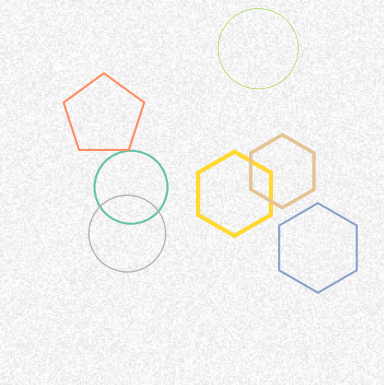[{"shape": "circle", "thickness": 1.5, "radius": 0.47, "center": [0.34, 0.514]}, {"shape": "pentagon", "thickness": 1.5, "radius": 0.55, "center": [0.27, 0.7]}, {"shape": "hexagon", "thickness": 1.5, "radius": 0.58, "center": [0.826, 0.356]}, {"shape": "circle", "thickness": 0.5, "radius": 0.52, "center": [0.671, 0.873]}, {"shape": "hexagon", "thickness": 3, "radius": 0.55, "center": [0.609, 0.497]}, {"shape": "hexagon", "thickness": 2.5, "radius": 0.47, "center": [0.733, 0.555]}, {"shape": "circle", "thickness": 1, "radius": 0.5, "center": [0.33, 0.393]}]